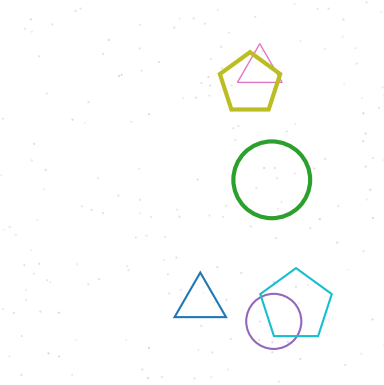[{"shape": "triangle", "thickness": 1.5, "radius": 0.39, "center": [0.52, 0.215]}, {"shape": "circle", "thickness": 3, "radius": 0.5, "center": [0.706, 0.533]}, {"shape": "circle", "thickness": 1.5, "radius": 0.36, "center": [0.711, 0.165]}, {"shape": "triangle", "thickness": 1, "radius": 0.34, "center": [0.675, 0.819]}, {"shape": "pentagon", "thickness": 3, "radius": 0.41, "center": [0.649, 0.782]}, {"shape": "pentagon", "thickness": 1.5, "radius": 0.49, "center": [0.769, 0.206]}]